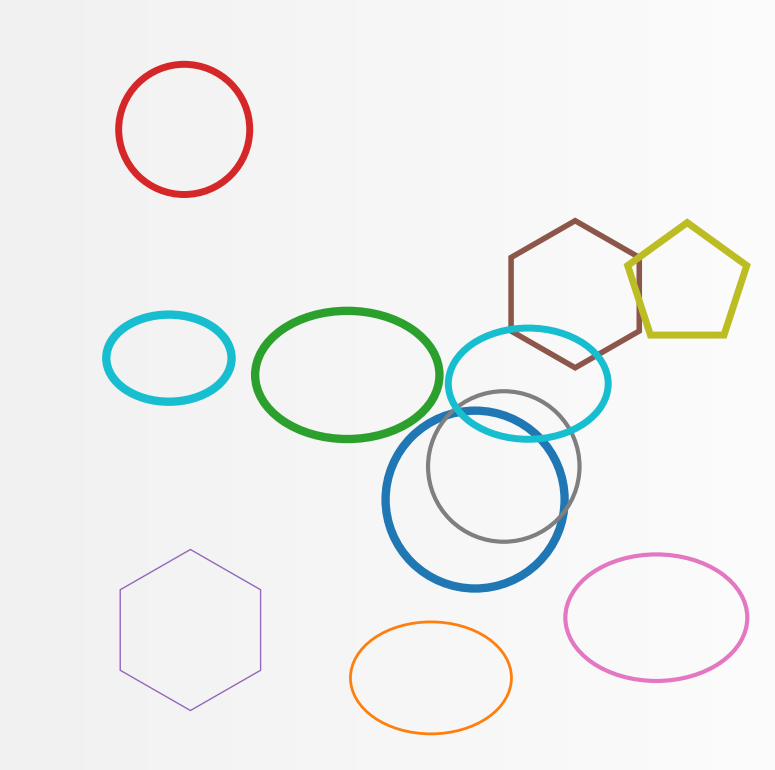[{"shape": "circle", "thickness": 3, "radius": 0.58, "center": [0.613, 0.351]}, {"shape": "oval", "thickness": 1, "radius": 0.52, "center": [0.556, 0.12]}, {"shape": "oval", "thickness": 3, "radius": 0.59, "center": [0.448, 0.513]}, {"shape": "circle", "thickness": 2.5, "radius": 0.42, "center": [0.238, 0.832]}, {"shape": "hexagon", "thickness": 0.5, "radius": 0.52, "center": [0.246, 0.182]}, {"shape": "hexagon", "thickness": 2, "radius": 0.48, "center": [0.742, 0.618]}, {"shape": "oval", "thickness": 1.5, "radius": 0.59, "center": [0.847, 0.198]}, {"shape": "circle", "thickness": 1.5, "radius": 0.49, "center": [0.65, 0.394]}, {"shape": "pentagon", "thickness": 2.5, "radius": 0.4, "center": [0.887, 0.63]}, {"shape": "oval", "thickness": 3, "radius": 0.4, "center": [0.218, 0.535]}, {"shape": "oval", "thickness": 2.5, "radius": 0.52, "center": [0.682, 0.502]}]